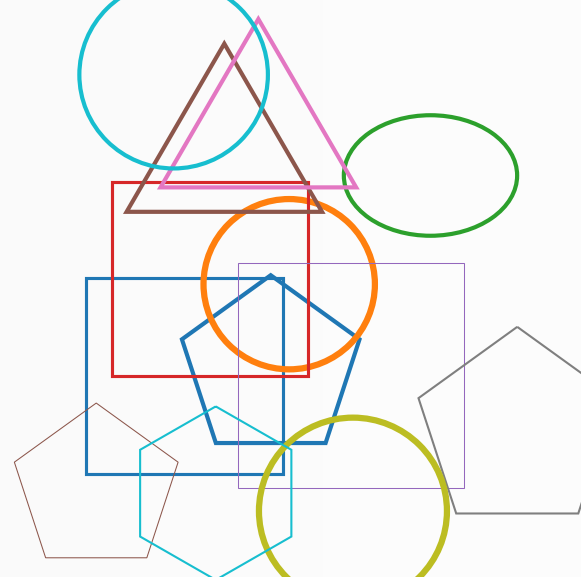[{"shape": "square", "thickness": 1.5, "radius": 0.85, "center": [0.317, 0.348]}, {"shape": "pentagon", "thickness": 2, "radius": 0.8, "center": [0.466, 0.362]}, {"shape": "circle", "thickness": 3, "radius": 0.74, "center": [0.498, 0.507]}, {"shape": "oval", "thickness": 2, "radius": 0.75, "center": [0.741, 0.695]}, {"shape": "square", "thickness": 1.5, "radius": 0.84, "center": [0.361, 0.516]}, {"shape": "square", "thickness": 0.5, "radius": 0.97, "center": [0.603, 0.349]}, {"shape": "triangle", "thickness": 2, "radius": 0.97, "center": [0.386, 0.729]}, {"shape": "pentagon", "thickness": 0.5, "radius": 0.74, "center": [0.166, 0.153]}, {"shape": "triangle", "thickness": 2, "radius": 0.97, "center": [0.444, 0.772]}, {"shape": "pentagon", "thickness": 1, "radius": 0.89, "center": [0.89, 0.255]}, {"shape": "circle", "thickness": 3, "radius": 0.81, "center": [0.607, 0.114]}, {"shape": "hexagon", "thickness": 1, "radius": 0.75, "center": [0.371, 0.145]}, {"shape": "circle", "thickness": 2, "radius": 0.81, "center": [0.299, 0.87]}]